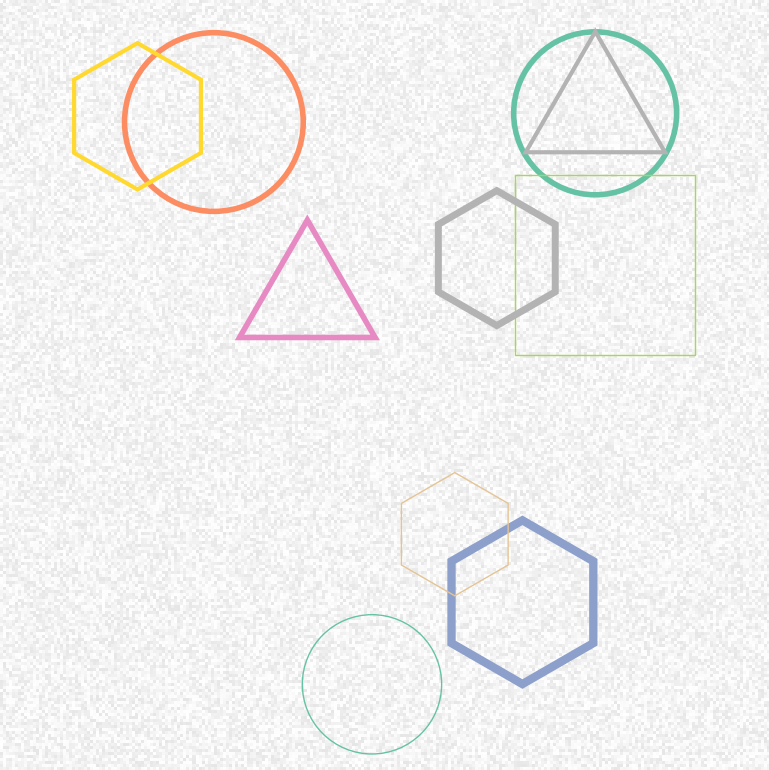[{"shape": "circle", "thickness": 2, "radius": 0.53, "center": [0.773, 0.853]}, {"shape": "circle", "thickness": 0.5, "radius": 0.45, "center": [0.483, 0.111]}, {"shape": "circle", "thickness": 2, "radius": 0.58, "center": [0.278, 0.842]}, {"shape": "hexagon", "thickness": 3, "radius": 0.53, "center": [0.678, 0.218]}, {"shape": "triangle", "thickness": 2, "radius": 0.51, "center": [0.399, 0.613]}, {"shape": "square", "thickness": 0.5, "radius": 0.59, "center": [0.785, 0.656]}, {"shape": "hexagon", "thickness": 1.5, "radius": 0.48, "center": [0.179, 0.849]}, {"shape": "hexagon", "thickness": 0.5, "radius": 0.4, "center": [0.591, 0.306]}, {"shape": "hexagon", "thickness": 2.5, "radius": 0.44, "center": [0.645, 0.665]}, {"shape": "triangle", "thickness": 1.5, "radius": 0.52, "center": [0.773, 0.854]}]